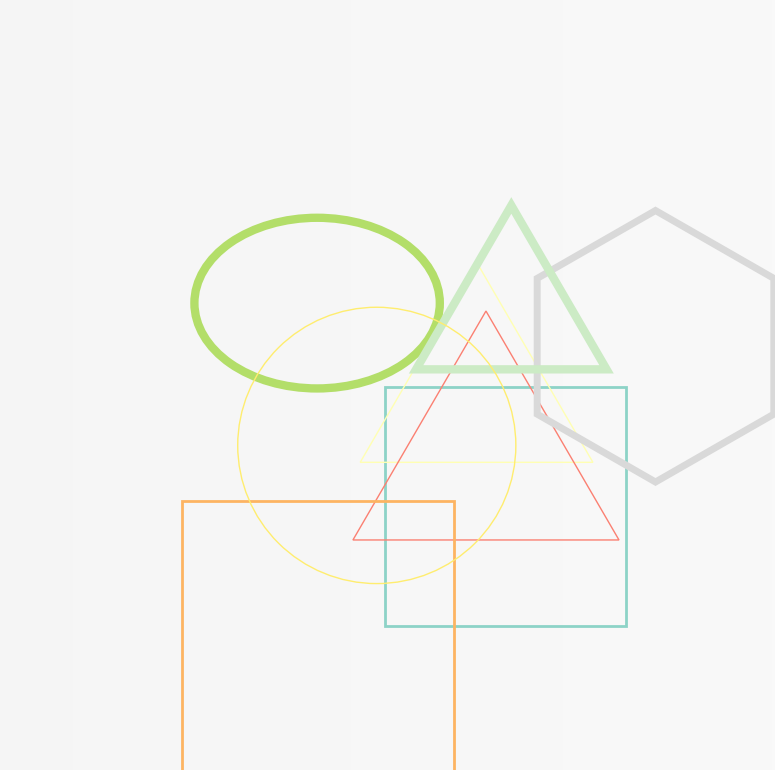[{"shape": "square", "thickness": 1, "radius": 0.78, "center": [0.652, 0.342]}, {"shape": "triangle", "thickness": 0.5, "radius": 0.87, "center": [0.615, 0.486]}, {"shape": "triangle", "thickness": 0.5, "radius": 0.99, "center": [0.627, 0.398]}, {"shape": "square", "thickness": 1, "radius": 0.88, "center": [0.41, 0.174]}, {"shape": "oval", "thickness": 3, "radius": 0.79, "center": [0.409, 0.606]}, {"shape": "hexagon", "thickness": 2.5, "radius": 0.88, "center": [0.846, 0.55]}, {"shape": "triangle", "thickness": 3, "radius": 0.71, "center": [0.66, 0.591]}, {"shape": "circle", "thickness": 0.5, "radius": 0.9, "center": [0.486, 0.422]}]